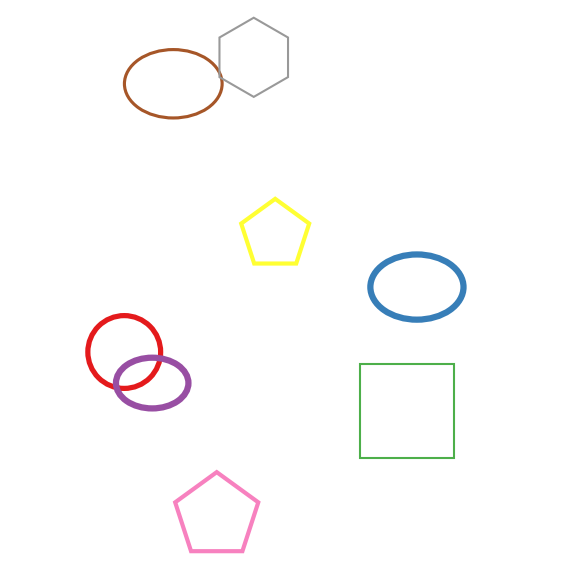[{"shape": "circle", "thickness": 2.5, "radius": 0.32, "center": [0.215, 0.39]}, {"shape": "oval", "thickness": 3, "radius": 0.4, "center": [0.722, 0.502]}, {"shape": "square", "thickness": 1, "radius": 0.41, "center": [0.704, 0.287]}, {"shape": "oval", "thickness": 3, "radius": 0.31, "center": [0.264, 0.336]}, {"shape": "pentagon", "thickness": 2, "radius": 0.31, "center": [0.477, 0.593]}, {"shape": "oval", "thickness": 1.5, "radius": 0.42, "center": [0.3, 0.854]}, {"shape": "pentagon", "thickness": 2, "radius": 0.38, "center": [0.375, 0.106]}, {"shape": "hexagon", "thickness": 1, "radius": 0.34, "center": [0.439, 0.9]}]